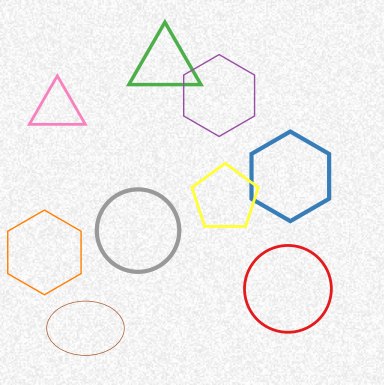[{"shape": "circle", "thickness": 2, "radius": 0.56, "center": [0.748, 0.25]}, {"shape": "hexagon", "thickness": 3, "radius": 0.58, "center": [0.754, 0.542]}, {"shape": "triangle", "thickness": 2.5, "radius": 0.54, "center": [0.428, 0.834]}, {"shape": "hexagon", "thickness": 1, "radius": 0.53, "center": [0.569, 0.752]}, {"shape": "hexagon", "thickness": 1, "radius": 0.55, "center": [0.115, 0.344]}, {"shape": "pentagon", "thickness": 2, "radius": 0.45, "center": [0.585, 0.485]}, {"shape": "oval", "thickness": 0.5, "radius": 0.5, "center": [0.222, 0.147]}, {"shape": "triangle", "thickness": 2, "radius": 0.42, "center": [0.149, 0.719]}, {"shape": "circle", "thickness": 3, "radius": 0.54, "center": [0.359, 0.401]}]